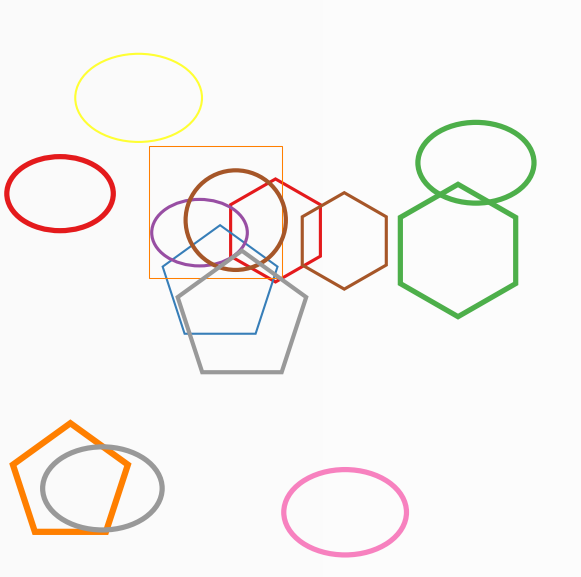[{"shape": "hexagon", "thickness": 1.5, "radius": 0.45, "center": [0.474, 0.6]}, {"shape": "oval", "thickness": 2.5, "radius": 0.46, "center": [0.103, 0.664]}, {"shape": "pentagon", "thickness": 1, "radius": 0.52, "center": [0.379, 0.505]}, {"shape": "oval", "thickness": 2.5, "radius": 0.5, "center": [0.819, 0.717]}, {"shape": "hexagon", "thickness": 2.5, "radius": 0.57, "center": [0.788, 0.565]}, {"shape": "oval", "thickness": 1.5, "radius": 0.41, "center": [0.343, 0.596]}, {"shape": "square", "thickness": 0.5, "radius": 0.57, "center": [0.371, 0.632]}, {"shape": "pentagon", "thickness": 3, "radius": 0.52, "center": [0.121, 0.162]}, {"shape": "oval", "thickness": 1, "radius": 0.55, "center": [0.238, 0.83]}, {"shape": "circle", "thickness": 2, "radius": 0.43, "center": [0.406, 0.618]}, {"shape": "hexagon", "thickness": 1.5, "radius": 0.42, "center": [0.592, 0.582]}, {"shape": "oval", "thickness": 2.5, "radius": 0.53, "center": [0.594, 0.112]}, {"shape": "pentagon", "thickness": 2, "radius": 0.58, "center": [0.416, 0.449]}, {"shape": "oval", "thickness": 2.5, "radius": 0.51, "center": [0.176, 0.153]}]